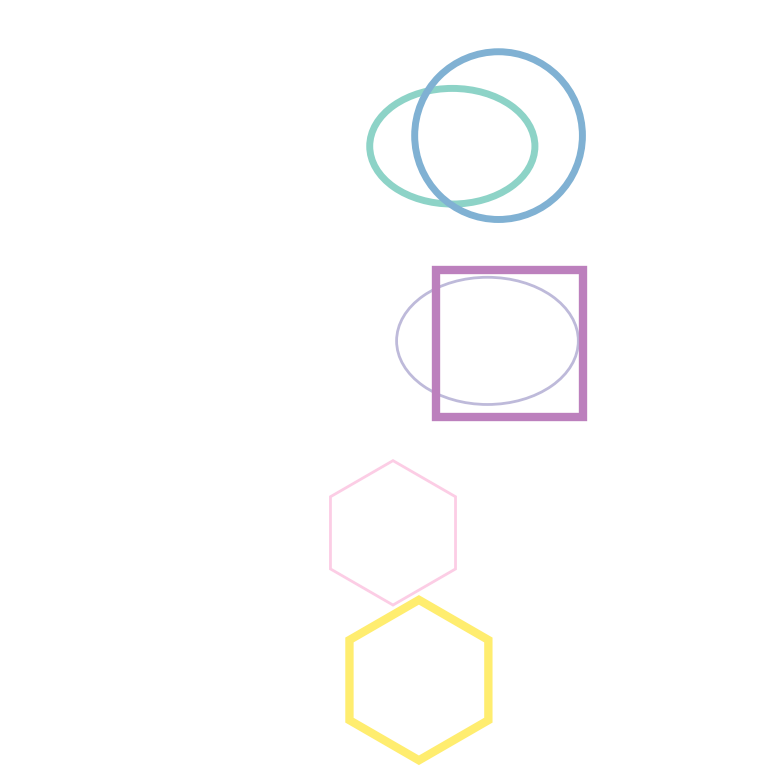[{"shape": "oval", "thickness": 2.5, "radius": 0.54, "center": [0.587, 0.81]}, {"shape": "oval", "thickness": 1, "radius": 0.59, "center": [0.633, 0.557]}, {"shape": "circle", "thickness": 2.5, "radius": 0.54, "center": [0.647, 0.824]}, {"shape": "hexagon", "thickness": 1, "radius": 0.47, "center": [0.51, 0.308]}, {"shape": "square", "thickness": 3, "radius": 0.48, "center": [0.662, 0.553]}, {"shape": "hexagon", "thickness": 3, "radius": 0.52, "center": [0.544, 0.117]}]